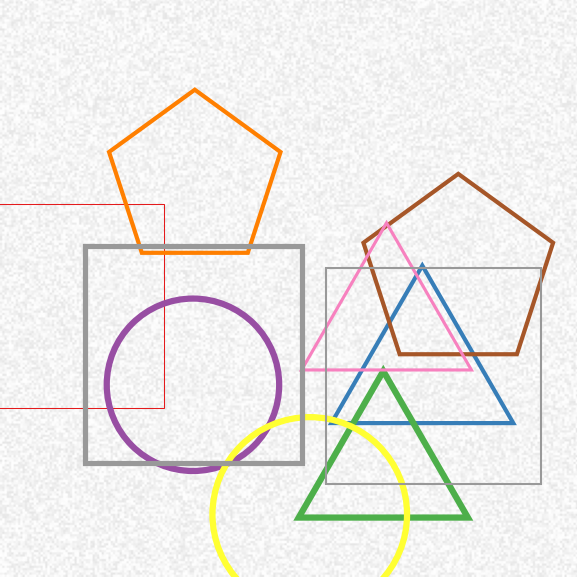[{"shape": "square", "thickness": 0.5, "radius": 0.88, "center": [0.108, 0.469]}, {"shape": "triangle", "thickness": 2, "radius": 0.91, "center": [0.731, 0.357]}, {"shape": "triangle", "thickness": 3, "radius": 0.85, "center": [0.664, 0.187]}, {"shape": "circle", "thickness": 3, "radius": 0.75, "center": [0.334, 0.333]}, {"shape": "pentagon", "thickness": 2, "radius": 0.78, "center": [0.337, 0.688]}, {"shape": "circle", "thickness": 3, "radius": 0.84, "center": [0.536, 0.108]}, {"shape": "pentagon", "thickness": 2, "radius": 0.86, "center": [0.794, 0.525]}, {"shape": "triangle", "thickness": 1.5, "radius": 0.85, "center": [0.669, 0.443]}, {"shape": "square", "thickness": 2.5, "radius": 0.94, "center": [0.335, 0.386]}, {"shape": "square", "thickness": 1, "radius": 0.93, "center": [0.75, 0.348]}]